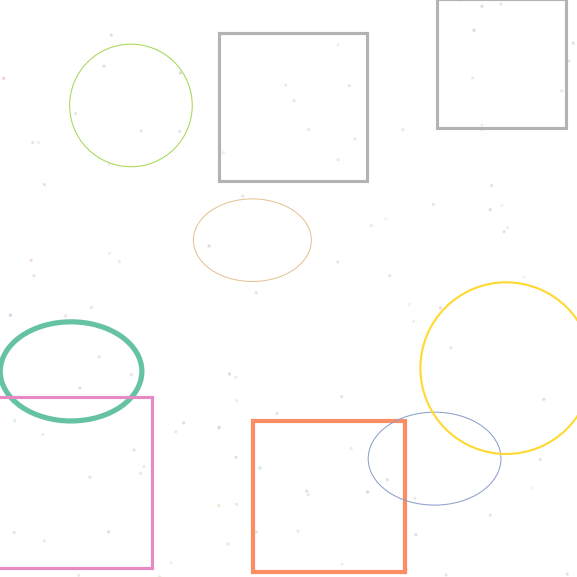[{"shape": "oval", "thickness": 2.5, "radius": 0.61, "center": [0.123, 0.356]}, {"shape": "square", "thickness": 2, "radius": 0.66, "center": [0.569, 0.139]}, {"shape": "oval", "thickness": 0.5, "radius": 0.57, "center": [0.753, 0.205]}, {"shape": "square", "thickness": 1.5, "radius": 0.74, "center": [0.116, 0.164]}, {"shape": "circle", "thickness": 0.5, "radius": 0.53, "center": [0.227, 0.817]}, {"shape": "circle", "thickness": 1, "radius": 0.74, "center": [0.877, 0.362]}, {"shape": "oval", "thickness": 0.5, "radius": 0.51, "center": [0.437, 0.583]}, {"shape": "square", "thickness": 1.5, "radius": 0.64, "center": [0.507, 0.814]}, {"shape": "square", "thickness": 1.5, "radius": 0.56, "center": [0.868, 0.889]}]